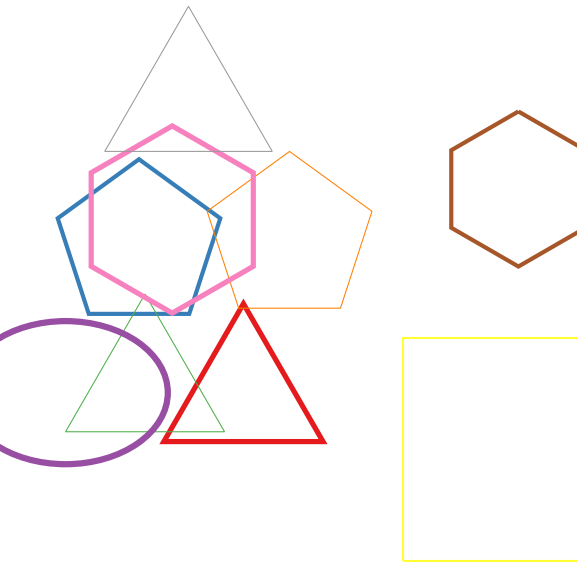[{"shape": "triangle", "thickness": 2.5, "radius": 0.8, "center": [0.422, 0.314]}, {"shape": "pentagon", "thickness": 2, "radius": 0.74, "center": [0.241, 0.575]}, {"shape": "triangle", "thickness": 0.5, "radius": 0.79, "center": [0.251, 0.331]}, {"shape": "oval", "thickness": 3, "radius": 0.88, "center": [0.114, 0.319]}, {"shape": "pentagon", "thickness": 0.5, "radius": 0.75, "center": [0.501, 0.587]}, {"shape": "square", "thickness": 1, "radius": 0.97, "center": [0.891, 0.221]}, {"shape": "hexagon", "thickness": 2, "radius": 0.67, "center": [0.898, 0.672]}, {"shape": "hexagon", "thickness": 2.5, "radius": 0.81, "center": [0.298, 0.619]}, {"shape": "triangle", "thickness": 0.5, "radius": 0.84, "center": [0.326, 0.821]}]